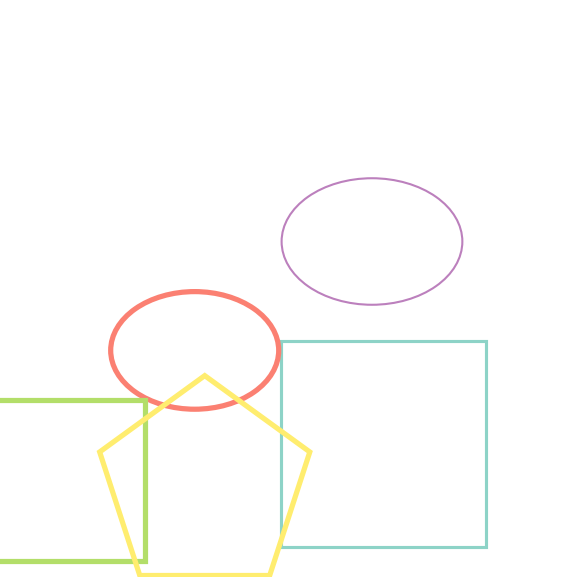[{"shape": "square", "thickness": 1.5, "radius": 0.89, "center": [0.664, 0.23]}, {"shape": "oval", "thickness": 2.5, "radius": 0.73, "center": [0.337, 0.392]}, {"shape": "square", "thickness": 2.5, "radius": 0.7, "center": [0.112, 0.167]}, {"shape": "oval", "thickness": 1, "radius": 0.78, "center": [0.644, 0.581]}, {"shape": "pentagon", "thickness": 2.5, "radius": 0.96, "center": [0.355, 0.157]}]